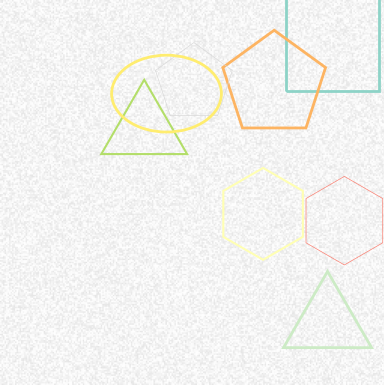[{"shape": "square", "thickness": 2, "radius": 0.6, "center": [0.864, 0.885]}, {"shape": "hexagon", "thickness": 1.5, "radius": 0.6, "center": [0.683, 0.445]}, {"shape": "hexagon", "thickness": 0.5, "radius": 0.58, "center": [0.894, 0.427]}, {"shape": "pentagon", "thickness": 2, "radius": 0.7, "center": [0.712, 0.781]}, {"shape": "triangle", "thickness": 1.5, "radius": 0.64, "center": [0.375, 0.664]}, {"shape": "pentagon", "thickness": 0.5, "radius": 0.52, "center": [0.504, 0.785]}, {"shape": "triangle", "thickness": 2, "radius": 0.66, "center": [0.851, 0.163]}, {"shape": "oval", "thickness": 2, "radius": 0.71, "center": [0.432, 0.757]}]